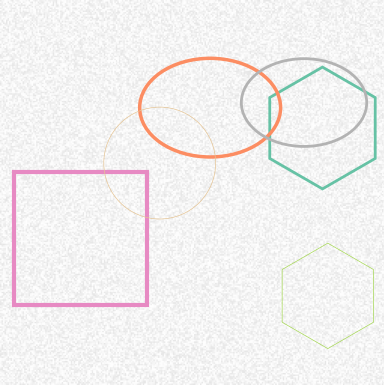[{"shape": "hexagon", "thickness": 2, "radius": 0.79, "center": [0.838, 0.668]}, {"shape": "oval", "thickness": 2.5, "radius": 0.92, "center": [0.546, 0.72]}, {"shape": "square", "thickness": 3, "radius": 0.86, "center": [0.209, 0.381]}, {"shape": "hexagon", "thickness": 0.5, "radius": 0.68, "center": [0.851, 0.231]}, {"shape": "circle", "thickness": 0.5, "radius": 0.73, "center": [0.415, 0.576]}, {"shape": "oval", "thickness": 2, "radius": 0.81, "center": [0.79, 0.734]}]